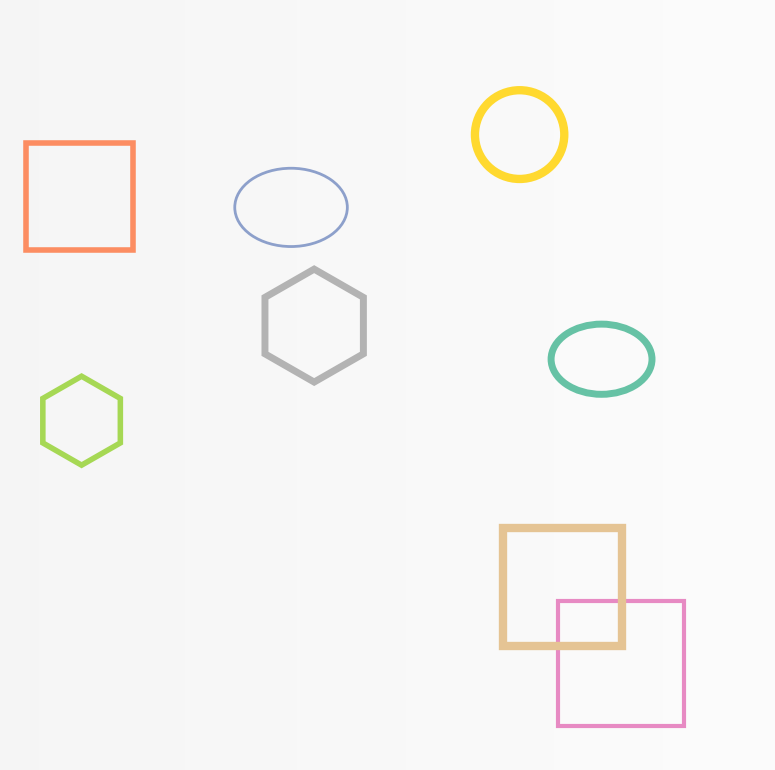[{"shape": "oval", "thickness": 2.5, "radius": 0.33, "center": [0.776, 0.533]}, {"shape": "square", "thickness": 2, "radius": 0.35, "center": [0.102, 0.745]}, {"shape": "oval", "thickness": 1, "radius": 0.36, "center": [0.376, 0.731]}, {"shape": "square", "thickness": 1.5, "radius": 0.41, "center": [0.801, 0.138]}, {"shape": "hexagon", "thickness": 2, "radius": 0.29, "center": [0.105, 0.454]}, {"shape": "circle", "thickness": 3, "radius": 0.29, "center": [0.67, 0.825]}, {"shape": "square", "thickness": 3, "radius": 0.38, "center": [0.726, 0.238]}, {"shape": "hexagon", "thickness": 2.5, "radius": 0.37, "center": [0.405, 0.577]}]